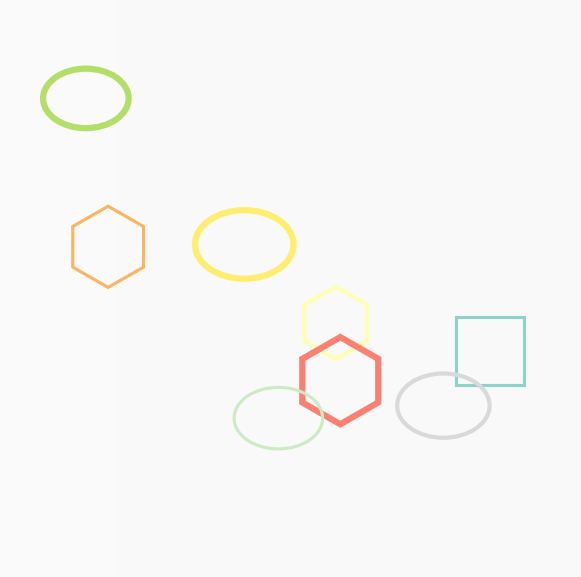[{"shape": "square", "thickness": 1.5, "radius": 0.29, "center": [0.843, 0.392]}, {"shape": "hexagon", "thickness": 2, "radius": 0.31, "center": [0.577, 0.44]}, {"shape": "hexagon", "thickness": 3, "radius": 0.38, "center": [0.585, 0.34]}, {"shape": "hexagon", "thickness": 1.5, "radius": 0.35, "center": [0.186, 0.572]}, {"shape": "oval", "thickness": 3, "radius": 0.37, "center": [0.148, 0.829]}, {"shape": "oval", "thickness": 2, "radius": 0.4, "center": [0.763, 0.297]}, {"shape": "oval", "thickness": 1.5, "radius": 0.38, "center": [0.479, 0.275]}, {"shape": "oval", "thickness": 3, "radius": 0.42, "center": [0.42, 0.576]}]